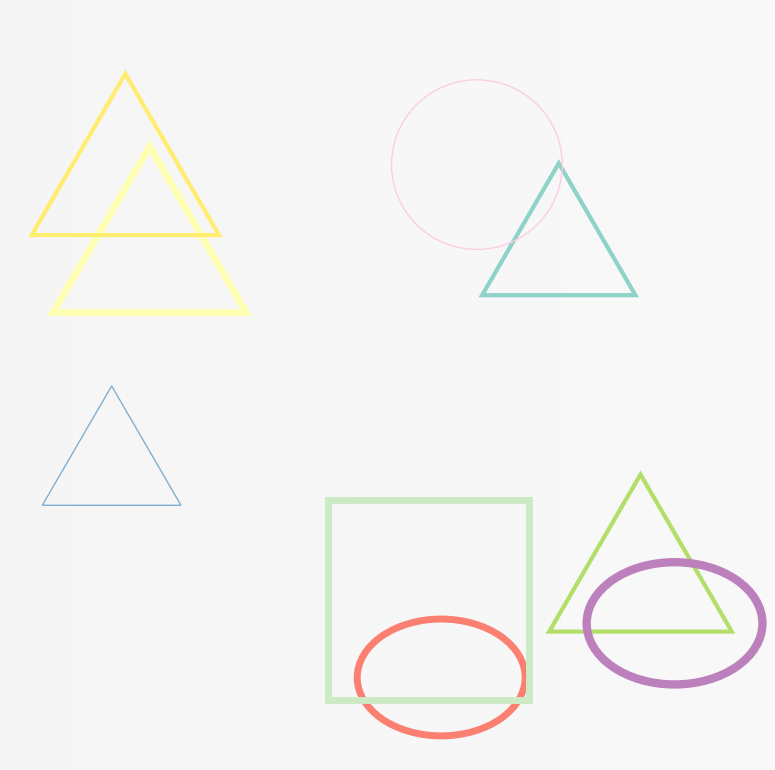[{"shape": "triangle", "thickness": 1.5, "radius": 0.57, "center": [0.721, 0.674]}, {"shape": "triangle", "thickness": 2.5, "radius": 0.72, "center": [0.193, 0.666]}, {"shape": "oval", "thickness": 2.5, "radius": 0.54, "center": [0.569, 0.12]}, {"shape": "triangle", "thickness": 0.5, "radius": 0.52, "center": [0.144, 0.395]}, {"shape": "triangle", "thickness": 1.5, "radius": 0.68, "center": [0.826, 0.248]}, {"shape": "circle", "thickness": 0.5, "radius": 0.55, "center": [0.615, 0.786]}, {"shape": "oval", "thickness": 3, "radius": 0.57, "center": [0.87, 0.19]}, {"shape": "square", "thickness": 2.5, "radius": 0.65, "center": [0.553, 0.22]}, {"shape": "triangle", "thickness": 1.5, "radius": 0.7, "center": [0.162, 0.765]}]